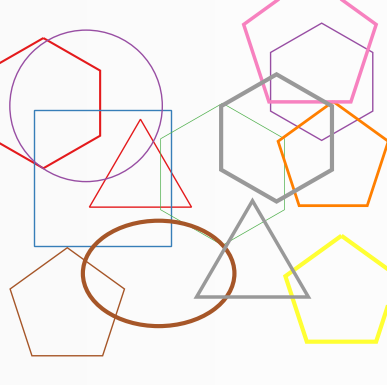[{"shape": "hexagon", "thickness": 1.5, "radius": 0.85, "center": [0.112, 0.732]}, {"shape": "triangle", "thickness": 1, "radius": 0.76, "center": [0.362, 0.538]}, {"shape": "square", "thickness": 1, "radius": 0.88, "center": [0.264, 0.537]}, {"shape": "hexagon", "thickness": 0.5, "radius": 0.92, "center": [0.574, 0.547]}, {"shape": "circle", "thickness": 1, "radius": 0.98, "center": [0.222, 0.725]}, {"shape": "hexagon", "thickness": 1, "radius": 0.76, "center": [0.83, 0.788]}, {"shape": "pentagon", "thickness": 2, "radius": 0.75, "center": [0.86, 0.587]}, {"shape": "pentagon", "thickness": 3, "radius": 0.76, "center": [0.881, 0.236]}, {"shape": "pentagon", "thickness": 1, "radius": 0.78, "center": [0.174, 0.201]}, {"shape": "oval", "thickness": 3, "radius": 0.98, "center": [0.409, 0.29]}, {"shape": "pentagon", "thickness": 2.5, "radius": 0.9, "center": [0.8, 0.881]}, {"shape": "hexagon", "thickness": 3, "radius": 0.83, "center": [0.714, 0.642]}, {"shape": "triangle", "thickness": 2.5, "radius": 0.83, "center": [0.652, 0.312]}]